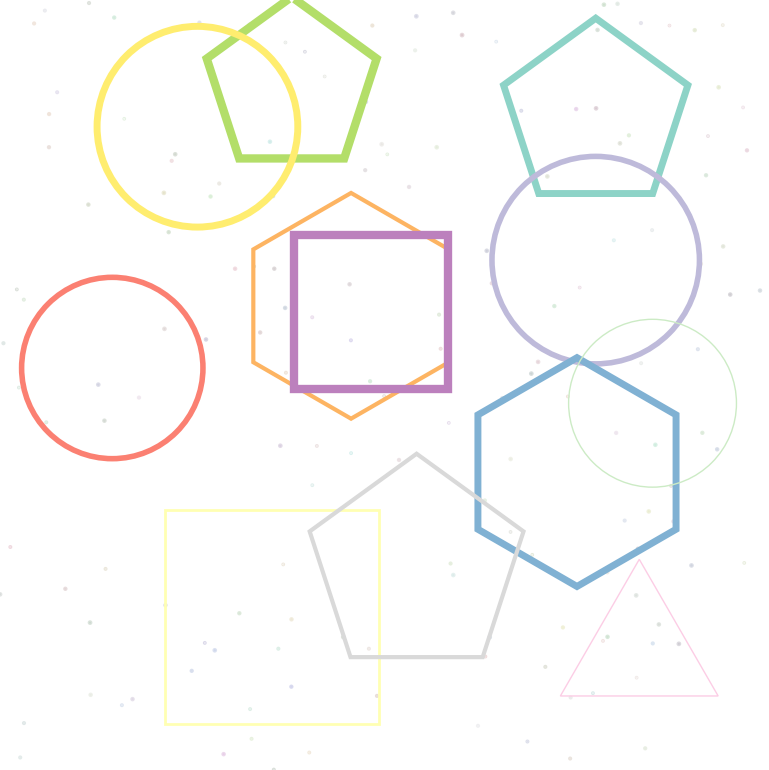[{"shape": "pentagon", "thickness": 2.5, "radius": 0.63, "center": [0.774, 0.85]}, {"shape": "square", "thickness": 1, "radius": 0.69, "center": [0.353, 0.199]}, {"shape": "circle", "thickness": 2, "radius": 0.67, "center": [0.774, 0.662]}, {"shape": "circle", "thickness": 2, "radius": 0.59, "center": [0.146, 0.522]}, {"shape": "hexagon", "thickness": 2.5, "radius": 0.74, "center": [0.749, 0.387]}, {"shape": "hexagon", "thickness": 1.5, "radius": 0.73, "center": [0.456, 0.603]}, {"shape": "pentagon", "thickness": 3, "radius": 0.58, "center": [0.379, 0.888]}, {"shape": "triangle", "thickness": 0.5, "radius": 0.59, "center": [0.83, 0.155]}, {"shape": "pentagon", "thickness": 1.5, "radius": 0.73, "center": [0.541, 0.265]}, {"shape": "square", "thickness": 3, "radius": 0.5, "center": [0.482, 0.595]}, {"shape": "circle", "thickness": 0.5, "radius": 0.55, "center": [0.847, 0.476]}, {"shape": "circle", "thickness": 2.5, "radius": 0.65, "center": [0.256, 0.835]}]